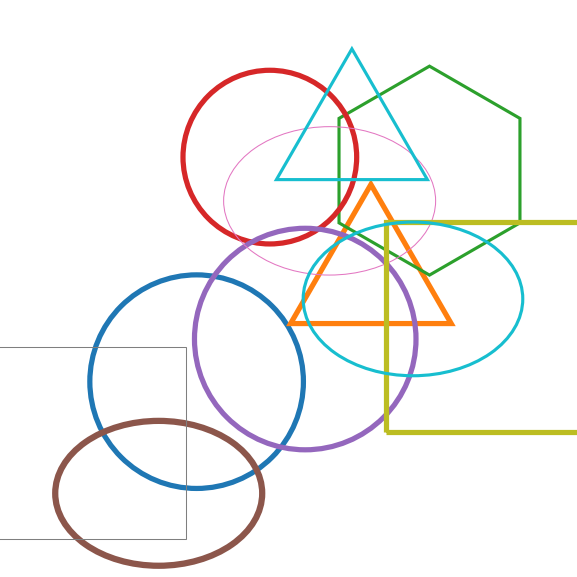[{"shape": "circle", "thickness": 2.5, "radius": 0.92, "center": [0.34, 0.338]}, {"shape": "triangle", "thickness": 2.5, "radius": 0.8, "center": [0.642, 0.519]}, {"shape": "hexagon", "thickness": 1.5, "radius": 0.9, "center": [0.744, 0.704]}, {"shape": "circle", "thickness": 2.5, "radius": 0.75, "center": [0.467, 0.727]}, {"shape": "circle", "thickness": 2.5, "radius": 0.96, "center": [0.529, 0.412]}, {"shape": "oval", "thickness": 3, "radius": 0.9, "center": [0.275, 0.145]}, {"shape": "oval", "thickness": 0.5, "radius": 0.92, "center": [0.571, 0.651]}, {"shape": "square", "thickness": 0.5, "radius": 0.83, "center": [0.156, 0.232]}, {"shape": "square", "thickness": 2.5, "radius": 0.91, "center": [0.85, 0.433]}, {"shape": "triangle", "thickness": 1.5, "radius": 0.75, "center": [0.609, 0.764]}, {"shape": "oval", "thickness": 1.5, "radius": 0.95, "center": [0.715, 0.482]}]